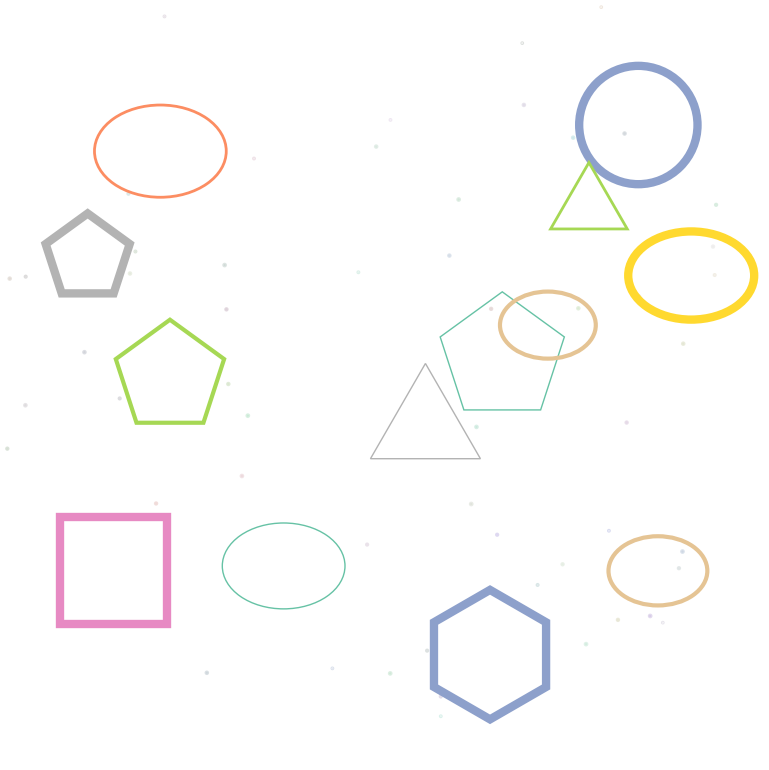[{"shape": "oval", "thickness": 0.5, "radius": 0.4, "center": [0.368, 0.265]}, {"shape": "pentagon", "thickness": 0.5, "radius": 0.42, "center": [0.652, 0.536]}, {"shape": "oval", "thickness": 1, "radius": 0.43, "center": [0.208, 0.804]}, {"shape": "circle", "thickness": 3, "radius": 0.38, "center": [0.829, 0.838]}, {"shape": "hexagon", "thickness": 3, "radius": 0.42, "center": [0.636, 0.15]}, {"shape": "square", "thickness": 3, "radius": 0.35, "center": [0.148, 0.259]}, {"shape": "pentagon", "thickness": 1.5, "radius": 0.37, "center": [0.221, 0.511]}, {"shape": "triangle", "thickness": 1, "radius": 0.29, "center": [0.765, 0.731]}, {"shape": "oval", "thickness": 3, "radius": 0.41, "center": [0.898, 0.642]}, {"shape": "oval", "thickness": 1.5, "radius": 0.31, "center": [0.712, 0.578]}, {"shape": "oval", "thickness": 1.5, "radius": 0.32, "center": [0.854, 0.259]}, {"shape": "triangle", "thickness": 0.5, "radius": 0.41, "center": [0.553, 0.446]}, {"shape": "pentagon", "thickness": 3, "radius": 0.29, "center": [0.114, 0.665]}]